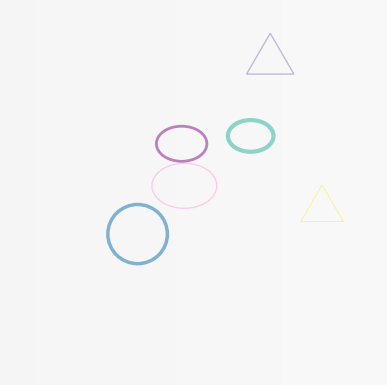[{"shape": "oval", "thickness": 3, "radius": 0.29, "center": [0.647, 0.647]}, {"shape": "triangle", "thickness": 1, "radius": 0.35, "center": [0.697, 0.843]}, {"shape": "circle", "thickness": 2.5, "radius": 0.38, "center": [0.355, 0.392]}, {"shape": "oval", "thickness": 1, "radius": 0.42, "center": [0.476, 0.517]}, {"shape": "oval", "thickness": 2, "radius": 0.33, "center": [0.469, 0.627]}, {"shape": "triangle", "thickness": 0.5, "radius": 0.32, "center": [0.831, 0.456]}]